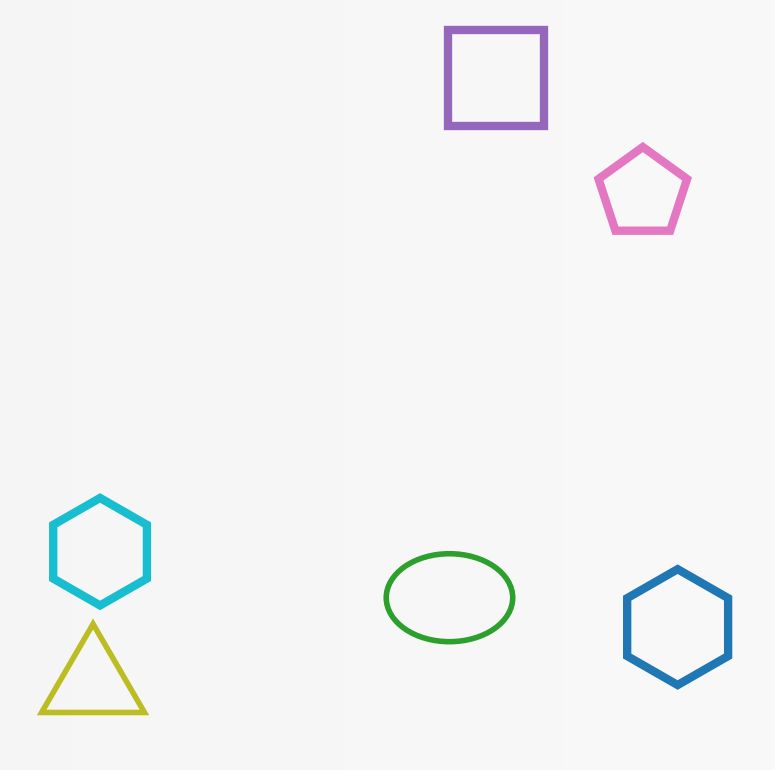[{"shape": "hexagon", "thickness": 3, "radius": 0.38, "center": [0.874, 0.186]}, {"shape": "oval", "thickness": 2, "radius": 0.41, "center": [0.58, 0.224]}, {"shape": "square", "thickness": 3, "radius": 0.31, "center": [0.64, 0.898]}, {"shape": "pentagon", "thickness": 3, "radius": 0.3, "center": [0.829, 0.749]}, {"shape": "triangle", "thickness": 2, "radius": 0.38, "center": [0.12, 0.113]}, {"shape": "hexagon", "thickness": 3, "radius": 0.35, "center": [0.129, 0.284]}]